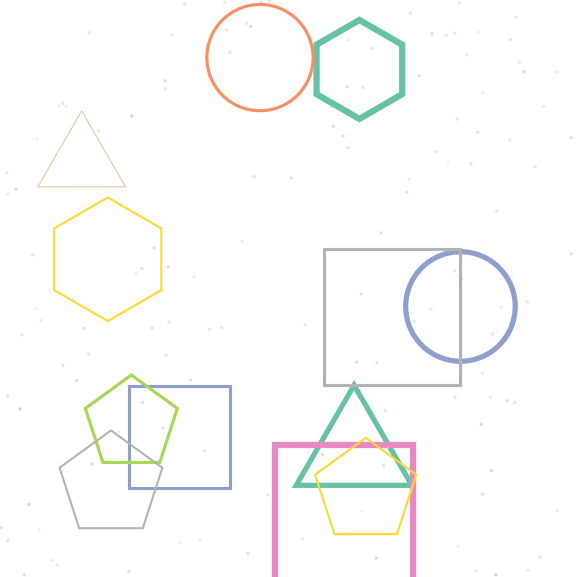[{"shape": "hexagon", "thickness": 3, "radius": 0.43, "center": [0.622, 0.879]}, {"shape": "triangle", "thickness": 2.5, "radius": 0.58, "center": [0.613, 0.217]}, {"shape": "circle", "thickness": 1.5, "radius": 0.46, "center": [0.45, 0.899]}, {"shape": "circle", "thickness": 2.5, "radius": 0.47, "center": [0.797, 0.468]}, {"shape": "square", "thickness": 1.5, "radius": 0.44, "center": [0.311, 0.242]}, {"shape": "square", "thickness": 3, "radius": 0.6, "center": [0.595, 0.108]}, {"shape": "pentagon", "thickness": 1.5, "radius": 0.42, "center": [0.227, 0.266]}, {"shape": "hexagon", "thickness": 1, "radius": 0.54, "center": [0.187, 0.55]}, {"shape": "pentagon", "thickness": 1, "radius": 0.46, "center": [0.633, 0.149]}, {"shape": "triangle", "thickness": 0.5, "radius": 0.44, "center": [0.141, 0.719]}, {"shape": "square", "thickness": 1.5, "radius": 0.59, "center": [0.679, 0.45]}, {"shape": "pentagon", "thickness": 1, "radius": 0.47, "center": [0.192, 0.16]}]